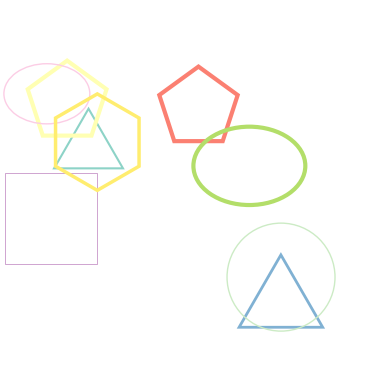[{"shape": "triangle", "thickness": 1.5, "radius": 0.52, "center": [0.23, 0.614]}, {"shape": "pentagon", "thickness": 3, "radius": 0.54, "center": [0.174, 0.735]}, {"shape": "pentagon", "thickness": 3, "radius": 0.54, "center": [0.516, 0.72]}, {"shape": "triangle", "thickness": 2, "radius": 0.63, "center": [0.73, 0.213]}, {"shape": "oval", "thickness": 3, "radius": 0.73, "center": [0.648, 0.569]}, {"shape": "oval", "thickness": 1, "radius": 0.56, "center": [0.122, 0.756]}, {"shape": "square", "thickness": 0.5, "radius": 0.6, "center": [0.133, 0.432]}, {"shape": "circle", "thickness": 1, "radius": 0.7, "center": [0.73, 0.28]}, {"shape": "hexagon", "thickness": 2.5, "radius": 0.63, "center": [0.253, 0.631]}]